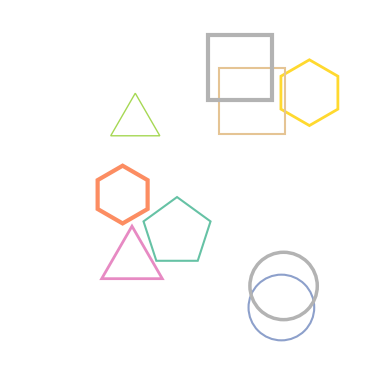[{"shape": "pentagon", "thickness": 1.5, "radius": 0.46, "center": [0.46, 0.397]}, {"shape": "hexagon", "thickness": 3, "radius": 0.37, "center": [0.319, 0.495]}, {"shape": "circle", "thickness": 1.5, "radius": 0.43, "center": [0.731, 0.201]}, {"shape": "triangle", "thickness": 2, "radius": 0.45, "center": [0.343, 0.322]}, {"shape": "triangle", "thickness": 1, "radius": 0.37, "center": [0.351, 0.684]}, {"shape": "hexagon", "thickness": 2, "radius": 0.43, "center": [0.804, 0.759]}, {"shape": "square", "thickness": 1.5, "radius": 0.43, "center": [0.656, 0.737]}, {"shape": "circle", "thickness": 2.5, "radius": 0.44, "center": [0.737, 0.257]}, {"shape": "square", "thickness": 3, "radius": 0.42, "center": [0.623, 0.824]}]